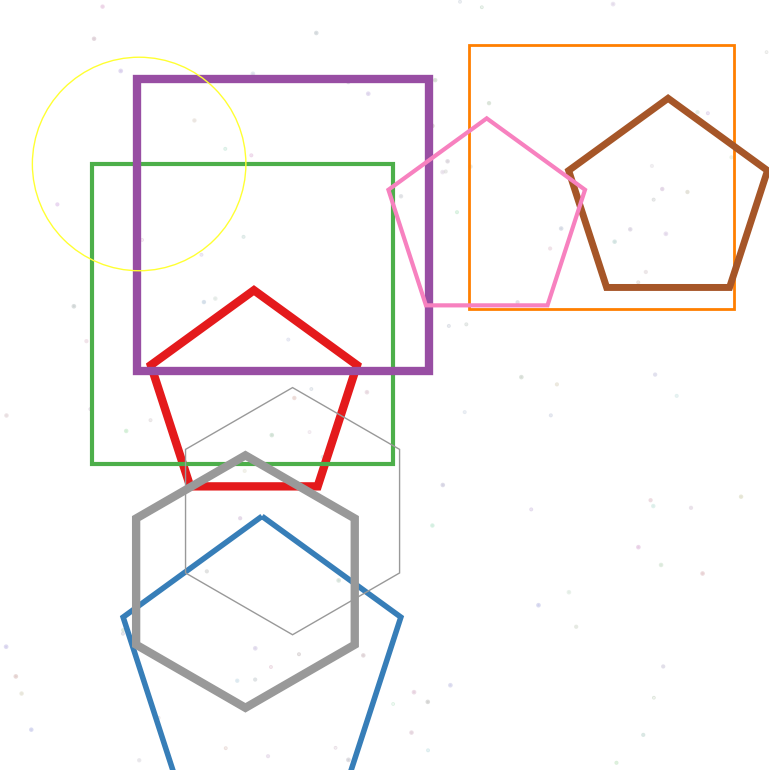[{"shape": "pentagon", "thickness": 3, "radius": 0.7, "center": [0.33, 0.482]}, {"shape": "pentagon", "thickness": 2, "radius": 0.95, "center": [0.34, 0.14]}, {"shape": "square", "thickness": 1.5, "radius": 0.98, "center": [0.315, 0.592]}, {"shape": "square", "thickness": 3, "radius": 0.95, "center": [0.368, 0.708]}, {"shape": "square", "thickness": 1, "radius": 0.86, "center": [0.781, 0.77]}, {"shape": "circle", "thickness": 0.5, "radius": 0.69, "center": [0.181, 0.787]}, {"shape": "pentagon", "thickness": 2.5, "radius": 0.68, "center": [0.868, 0.737]}, {"shape": "pentagon", "thickness": 1.5, "radius": 0.67, "center": [0.632, 0.712]}, {"shape": "hexagon", "thickness": 3, "radius": 0.82, "center": [0.319, 0.245]}, {"shape": "hexagon", "thickness": 0.5, "radius": 0.8, "center": [0.38, 0.336]}]